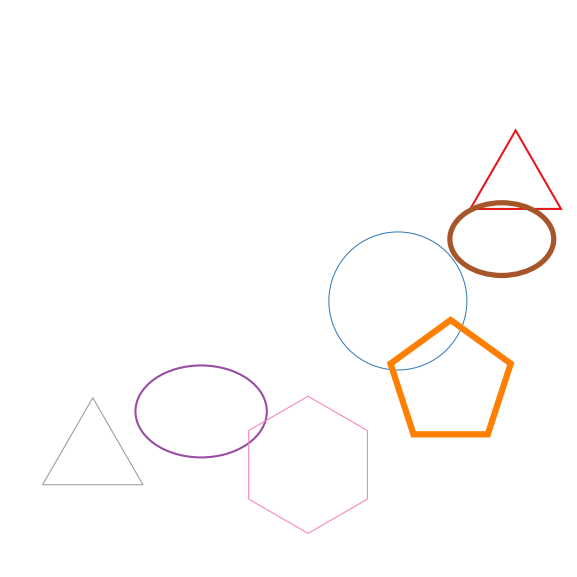[{"shape": "triangle", "thickness": 1, "radius": 0.45, "center": [0.893, 0.683]}, {"shape": "circle", "thickness": 0.5, "radius": 0.6, "center": [0.689, 0.478]}, {"shape": "oval", "thickness": 1, "radius": 0.57, "center": [0.348, 0.287]}, {"shape": "pentagon", "thickness": 3, "radius": 0.55, "center": [0.78, 0.336]}, {"shape": "oval", "thickness": 2.5, "radius": 0.45, "center": [0.869, 0.585]}, {"shape": "hexagon", "thickness": 0.5, "radius": 0.59, "center": [0.533, 0.194]}, {"shape": "triangle", "thickness": 0.5, "radius": 0.5, "center": [0.161, 0.21]}]